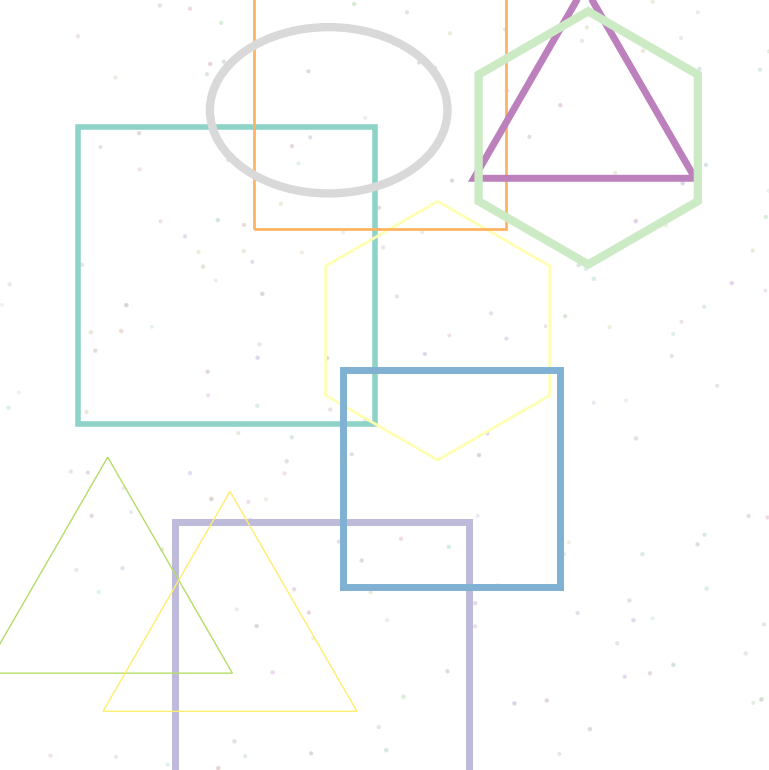[{"shape": "square", "thickness": 2, "radius": 0.96, "center": [0.294, 0.642]}, {"shape": "hexagon", "thickness": 1, "radius": 0.84, "center": [0.568, 0.571]}, {"shape": "square", "thickness": 2.5, "radius": 0.95, "center": [0.418, 0.132]}, {"shape": "square", "thickness": 2.5, "radius": 0.7, "center": [0.586, 0.379]}, {"shape": "square", "thickness": 1, "radius": 0.82, "center": [0.493, 0.865]}, {"shape": "triangle", "thickness": 0.5, "radius": 0.94, "center": [0.14, 0.219]}, {"shape": "oval", "thickness": 3, "radius": 0.77, "center": [0.427, 0.857]}, {"shape": "triangle", "thickness": 2.5, "radius": 0.83, "center": [0.759, 0.851]}, {"shape": "hexagon", "thickness": 3, "radius": 0.82, "center": [0.764, 0.821]}, {"shape": "triangle", "thickness": 0.5, "radius": 0.95, "center": [0.299, 0.171]}]